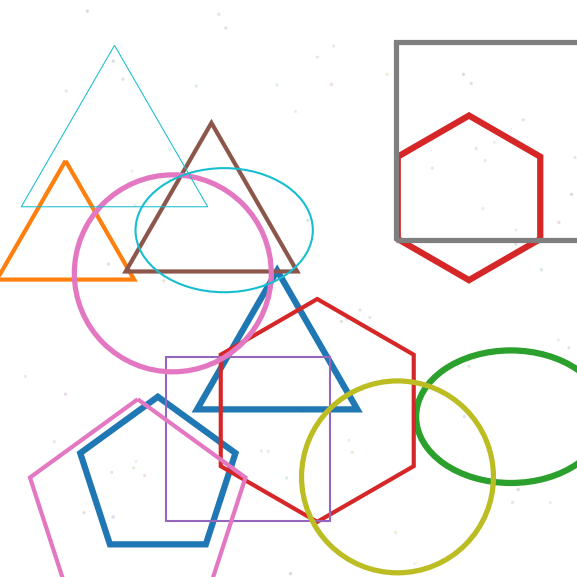[{"shape": "pentagon", "thickness": 3, "radius": 0.71, "center": [0.273, 0.171]}, {"shape": "triangle", "thickness": 3, "radius": 0.8, "center": [0.48, 0.37]}, {"shape": "triangle", "thickness": 2, "radius": 0.69, "center": [0.113, 0.584]}, {"shape": "oval", "thickness": 3, "radius": 0.82, "center": [0.884, 0.278]}, {"shape": "hexagon", "thickness": 2, "radius": 0.96, "center": [0.549, 0.288]}, {"shape": "hexagon", "thickness": 3, "radius": 0.71, "center": [0.812, 0.657]}, {"shape": "square", "thickness": 1, "radius": 0.71, "center": [0.429, 0.239]}, {"shape": "triangle", "thickness": 2, "radius": 0.86, "center": [0.366, 0.615]}, {"shape": "pentagon", "thickness": 2, "radius": 0.98, "center": [0.238, 0.112]}, {"shape": "circle", "thickness": 2.5, "radius": 0.85, "center": [0.299, 0.526]}, {"shape": "square", "thickness": 2.5, "radius": 0.86, "center": [0.857, 0.755]}, {"shape": "circle", "thickness": 2.5, "radius": 0.83, "center": [0.688, 0.173]}, {"shape": "triangle", "thickness": 0.5, "radius": 0.93, "center": [0.198, 0.734]}, {"shape": "oval", "thickness": 1, "radius": 0.77, "center": [0.388, 0.601]}]